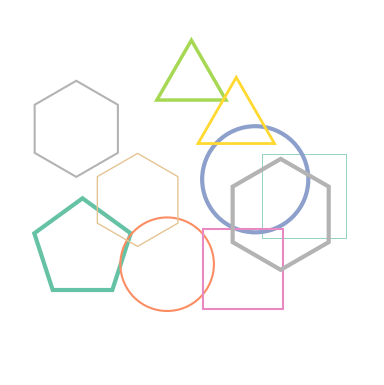[{"shape": "square", "thickness": 0.5, "radius": 0.55, "center": [0.789, 0.491]}, {"shape": "pentagon", "thickness": 3, "radius": 0.66, "center": [0.214, 0.353]}, {"shape": "circle", "thickness": 1.5, "radius": 0.61, "center": [0.434, 0.314]}, {"shape": "circle", "thickness": 3, "radius": 0.69, "center": [0.663, 0.534]}, {"shape": "square", "thickness": 1.5, "radius": 0.51, "center": [0.631, 0.302]}, {"shape": "triangle", "thickness": 2.5, "radius": 0.52, "center": [0.497, 0.792]}, {"shape": "triangle", "thickness": 2, "radius": 0.57, "center": [0.614, 0.684]}, {"shape": "hexagon", "thickness": 1, "radius": 0.6, "center": [0.357, 0.481]}, {"shape": "hexagon", "thickness": 1.5, "radius": 0.62, "center": [0.198, 0.665]}, {"shape": "hexagon", "thickness": 3, "radius": 0.72, "center": [0.729, 0.443]}]